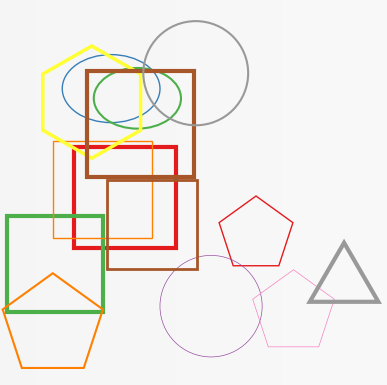[{"shape": "pentagon", "thickness": 1, "radius": 0.5, "center": [0.661, 0.391]}, {"shape": "square", "thickness": 3, "radius": 0.66, "center": [0.322, 0.488]}, {"shape": "oval", "thickness": 1, "radius": 0.63, "center": [0.287, 0.77]}, {"shape": "oval", "thickness": 1.5, "radius": 0.56, "center": [0.355, 0.745]}, {"shape": "square", "thickness": 3, "radius": 0.62, "center": [0.142, 0.315]}, {"shape": "circle", "thickness": 0.5, "radius": 0.66, "center": [0.545, 0.205]}, {"shape": "square", "thickness": 1, "radius": 0.63, "center": [0.265, 0.508]}, {"shape": "pentagon", "thickness": 1.5, "radius": 0.68, "center": [0.136, 0.154]}, {"shape": "hexagon", "thickness": 2.5, "radius": 0.73, "center": [0.237, 0.735]}, {"shape": "square", "thickness": 3, "radius": 0.69, "center": [0.363, 0.678]}, {"shape": "square", "thickness": 2, "radius": 0.58, "center": [0.392, 0.417]}, {"shape": "pentagon", "thickness": 0.5, "radius": 0.55, "center": [0.757, 0.189]}, {"shape": "circle", "thickness": 1.5, "radius": 0.68, "center": [0.505, 0.81]}, {"shape": "triangle", "thickness": 3, "radius": 0.51, "center": [0.888, 0.267]}]